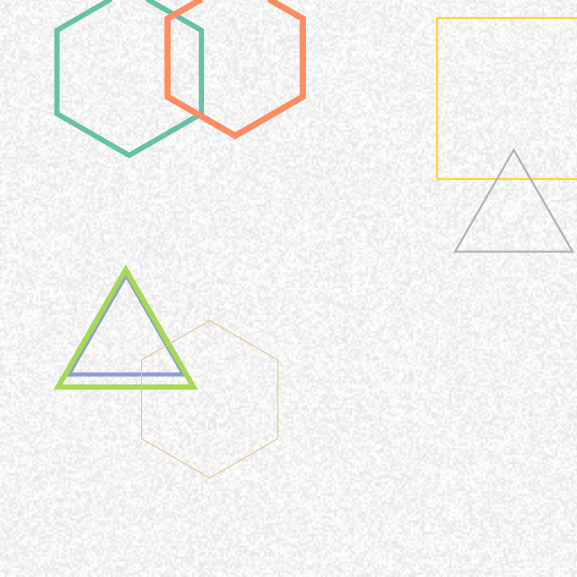[{"shape": "hexagon", "thickness": 2.5, "radius": 0.72, "center": [0.224, 0.874]}, {"shape": "hexagon", "thickness": 3, "radius": 0.68, "center": [0.407, 0.899]}, {"shape": "triangle", "thickness": 2, "radius": 0.58, "center": [0.219, 0.408]}, {"shape": "triangle", "thickness": 2.5, "radius": 0.68, "center": [0.218, 0.397]}, {"shape": "square", "thickness": 1, "radius": 0.7, "center": [0.895, 0.828]}, {"shape": "hexagon", "thickness": 0.5, "radius": 0.68, "center": [0.363, 0.308]}, {"shape": "triangle", "thickness": 1, "radius": 0.59, "center": [0.89, 0.622]}]